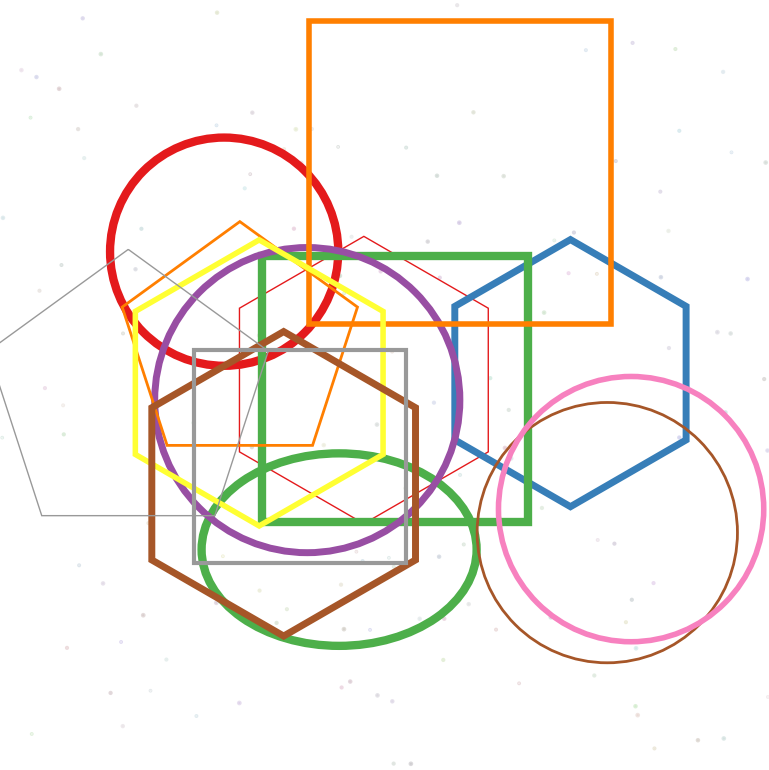[{"shape": "circle", "thickness": 3, "radius": 0.74, "center": [0.291, 0.673]}, {"shape": "hexagon", "thickness": 0.5, "radius": 0.93, "center": [0.473, 0.506]}, {"shape": "hexagon", "thickness": 2.5, "radius": 0.87, "center": [0.741, 0.515]}, {"shape": "oval", "thickness": 3, "radius": 0.89, "center": [0.44, 0.286]}, {"shape": "square", "thickness": 3, "radius": 0.86, "center": [0.513, 0.495]}, {"shape": "circle", "thickness": 2.5, "radius": 0.99, "center": [0.399, 0.48]}, {"shape": "pentagon", "thickness": 1, "radius": 0.8, "center": [0.311, 0.552]}, {"shape": "square", "thickness": 2, "radius": 0.98, "center": [0.597, 0.776]}, {"shape": "hexagon", "thickness": 2, "radius": 0.93, "center": [0.337, 0.503]}, {"shape": "circle", "thickness": 1, "radius": 0.85, "center": [0.789, 0.308]}, {"shape": "hexagon", "thickness": 2.5, "radius": 0.99, "center": [0.368, 0.372]}, {"shape": "circle", "thickness": 2, "radius": 0.86, "center": [0.82, 0.339]}, {"shape": "square", "thickness": 1.5, "radius": 0.69, "center": [0.389, 0.407]}, {"shape": "pentagon", "thickness": 0.5, "radius": 0.96, "center": [0.167, 0.485]}]